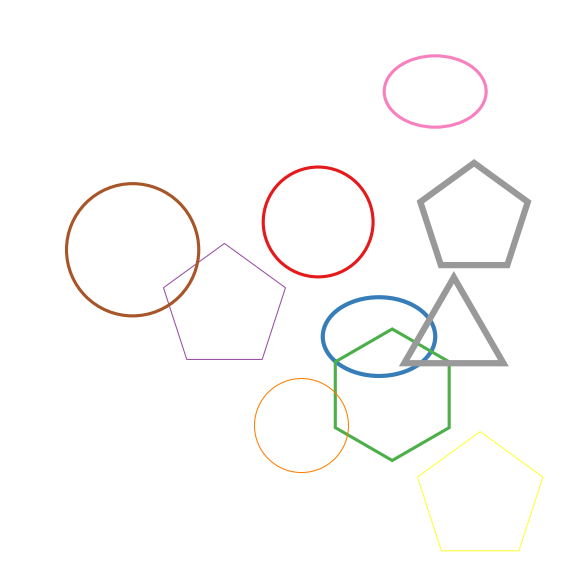[{"shape": "circle", "thickness": 1.5, "radius": 0.48, "center": [0.551, 0.615]}, {"shape": "oval", "thickness": 2, "radius": 0.49, "center": [0.656, 0.416]}, {"shape": "hexagon", "thickness": 1.5, "radius": 0.57, "center": [0.679, 0.316]}, {"shape": "pentagon", "thickness": 0.5, "radius": 0.56, "center": [0.389, 0.467]}, {"shape": "circle", "thickness": 0.5, "radius": 0.41, "center": [0.522, 0.262]}, {"shape": "pentagon", "thickness": 0.5, "radius": 0.57, "center": [0.831, 0.138]}, {"shape": "circle", "thickness": 1.5, "radius": 0.57, "center": [0.23, 0.567]}, {"shape": "oval", "thickness": 1.5, "radius": 0.44, "center": [0.754, 0.841]}, {"shape": "triangle", "thickness": 3, "radius": 0.5, "center": [0.786, 0.42]}, {"shape": "pentagon", "thickness": 3, "radius": 0.49, "center": [0.821, 0.619]}]